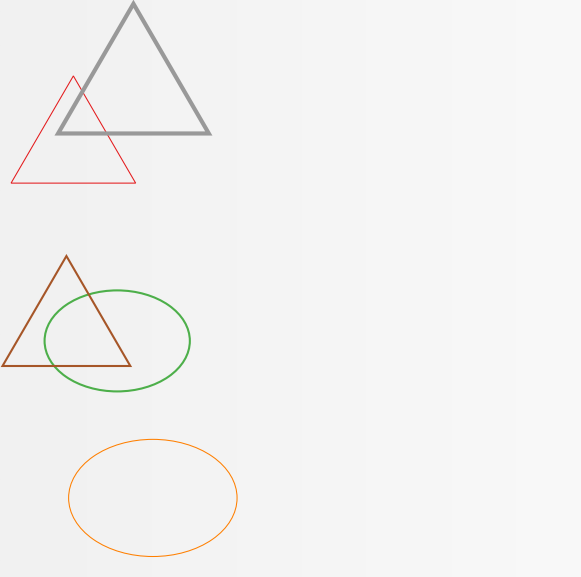[{"shape": "triangle", "thickness": 0.5, "radius": 0.62, "center": [0.126, 0.744]}, {"shape": "oval", "thickness": 1, "radius": 0.62, "center": [0.202, 0.409]}, {"shape": "oval", "thickness": 0.5, "radius": 0.72, "center": [0.263, 0.137]}, {"shape": "triangle", "thickness": 1, "radius": 0.63, "center": [0.114, 0.429]}, {"shape": "triangle", "thickness": 2, "radius": 0.75, "center": [0.23, 0.843]}]